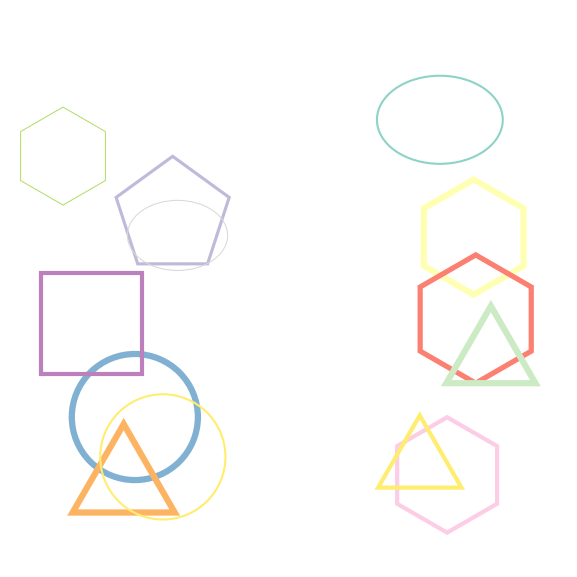[{"shape": "oval", "thickness": 1, "radius": 0.54, "center": [0.762, 0.792]}, {"shape": "hexagon", "thickness": 3, "radius": 0.5, "center": [0.82, 0.589]}, {"shape": "pentagon", "thickness": 1.5, "radius": 0.51, "center": [0.299, 0.626]}, {"shape": "hexagon", "thickness": 2.5, "radius": 0.56, "center": [0.824, 0.447]}, {"shape": "circle", "thickness": 3, "radius": 0.55, "center": [0.233, 0.277]}, {"shape": "triangle", "thickness": 3, "radius": 0.51, "center": [0.214, 0.163]}, {"shape": "hexagon", "thickness": 0.5, "radius": 0.42, "center": [0.109, 0.729]}, {"shape": "hexagon", "thickness": 2, "radius": 0.5, "center": [0.774, 0.177]}, {"shape": "oval", "thickness": 0.5, "radius": 0.43, "center": [0.307, 0.591]}, {"shape": "square", "thickness": 2, "radius": 0.44, "center": [0.159, 0.439]}, {"shape": "triangle", "thickness": 3, "radius": 0.45, "center": [0.85, 0.38]}, {"shape": "circle", "thickness": 1, "radius": 0.54, "center": [0.282, 0.208]}, {"shape": "triangle", "thickness": 2, "radius": 0.42, "center": [0.727, 0.196]}]